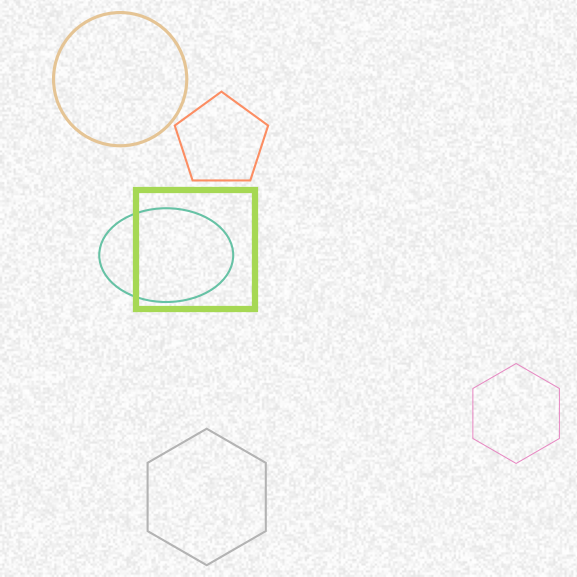[{"shape": "oval", "thickness": 1, "radius": 0.58, "center": [0.288, 0.557]}, {"shape": "pentagon", "thickness": 1, "radius": 0.43, "center": [0.383, 0.755]}, {"shape": "hexagon", "thickness": 0.5, "radius": 0.43, "center": [0.894, 0.283]}, {"shape": "square", "thickness": 3, "radius": 0.52, "center": [0.338, 0.567]}, {"shape": "circle", "thickness": 1.5, "radius": 0.58, "center": [0.208, 0.862]}, {"shape": "hexagon", "thickness": 1, "radius": 0.59, "center": [0.358, 0.139]}]